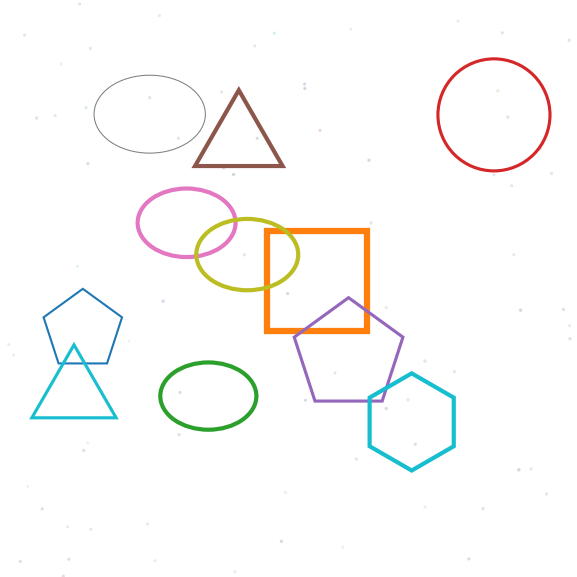[{"shape": "pentagon", "thickness": 1, "radius": 0.36, "center": [0.143, 0.428]}, {"shape": "square", "thickness": 3, "radius": 0.43, "center": [0.548, 0.512]}, {"shape": "oval", "thickness": 2, "radius": 0.42, "center": [0.361, 0.313]}, {"shape": "circle", "thickness": 1.5, "radius": 0.49, "center": [0.855, 0.8]}, {"shape": "pentagon", "thickness": 1.5, "radius": 0.49, "center": [0.604, 0.385]}, {"shape": "triangle", "thickness": 2, "radius": 0.44, "center": [0.414, 0.755]}, {"shape": "oval", "thickness": 2, "radius": 0.42, "center": [0.323, 0.613]}, {"shape": "oval", "thickness": 0.5, "radius": 0.48, "center": [0.259, 0.801]}, {"shape": "oval", "thickness": 2, "radius": 0.44, "center": [0.428, 0.558]}, {"shape": "triangle", "thickness": 1.5, "radius": 0.42, "center": [0.128, 0.318]}, {"shape": "hexagon", "thickness": 2, "radius": 0.42, "center": [0.713, 0.269]}]